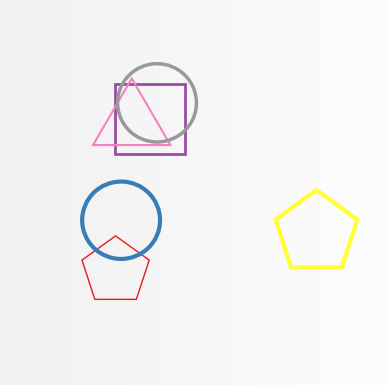[{"shape": "pentagon", "thickness": 1, "radius": 0.46, "center": [0.298, 0.296]}, {"shape": "circle", "thickness": 3, "radius": 0.5, "center": [0.313, 0.428]}, {"shape": "square", "thickness": 2, "radius": 0.45, "center": [0.387, 0.691]}, {"shape": "pentagon", "thickness": 3, "radius": 0.56, "center": [0.817, 0.395]}, {"shape": "triangle", "thickness": 1.5, "radius": 0.58, "center": [0.34, 0.681]}, {"shape": "circle", "thickness": 2.5, "radius": 0.51, "center": [0.405, 0.733]}]